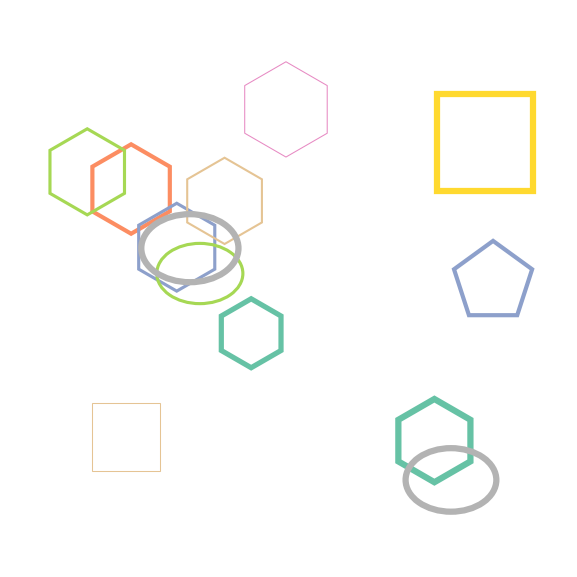[{"shape": "hexagon", "thickness": 2.5, "radius": 0.3, "center": [0.435, 0.422]}, {"shape": "hexagon", "thickness": 3, "radius": 0.36, "center": [0.752, 0.236]}, {"shape": "hexagon", "thickness": 2, "radius": 0.39, "center": [0.227, 0.672]}, {"shape": "hexagon", "thickness": 1.5, "radius": 0.38, "center": [0.306, 0.571]}, {"shape": "pentagon", "thickness": 2, "radius": 0.36, "center": [0.854, 0.511]}, {"shape": "hexagon", "thickness": 0.5, "radius": 0.41, "center": [0.495, 0.81]}, {"shape": "oval", "thickness": 1.5, "radius": 0.37, "center": [0.346, 0.526]}, {"shape": "hexagon", "thickness": 1.5, "radius": 0.37, "center": [0.151, 0.702]}, {"shape": "square", "thickness": 3, "radius": 0.42, "center": [0.84, 0.752]}, {"shape": "hexagon", "thickness": 1, "radius": 0.37, "center": [0.389, 0.651]}, {"shape": "square", "thickness": 0.5, "radius": 0.29, "center": [0.219, 0.242]}, {"shape": "oval", "thickness": 3, "radius": 0.39, "center": [0.781, 0.168]}, {"shape": "oval", "thickness": 3, "radius": 0.42, "center": [0.329, 0.569]}]